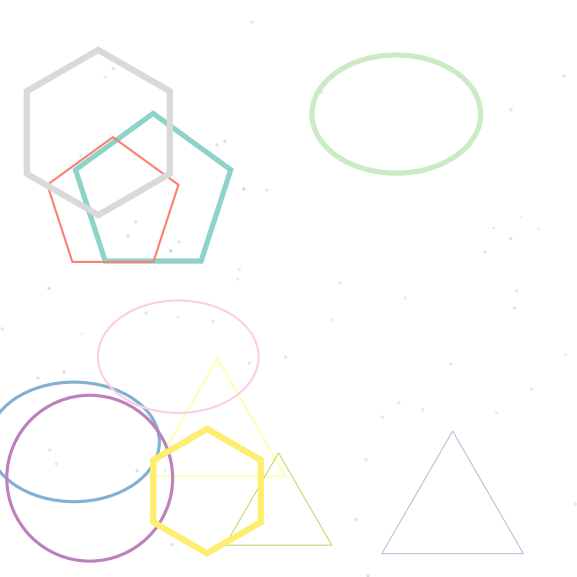[{"shape": "pentagon", "thickness": 2.5, "radius": 0.71, "center": [0.265, 0.661]}, {"shape": "triangle", "thickness": 1, "radius": 0.68, "center": [0.377, 0.242]}, {"shape": "triangle", "thickness": 0.5, "radius": 0.71, "center": [0.784, 0.111]}, {"shape": "pentagon", "thickness": 1, "radius": 0.6, "center": [0.195, 0.642]}, {"shape": "oval", "thickness": 1.5, "radius": 0.74, "center": [0.128, 0.234]}, {"shape": "triangle", "thickness": 0.5, "radius": 0.53, "center": [0.482, 0.108]}, {"shape": "oval", "thickness": 1, "radius": 0.7, "center": [0.309, 0.381]}, {"shape": "hexagon", "thickness": 3, "radius": 0.71, "center": [0.17, 0.77]}, {"shape": "circle", "thickness": 1.5, "radius": 0.72, "center": [0.155, 0.171]}, {"shape": "oval", "thickness": 2.5, "radius": 0.73, "center": [0.686, 0.802]}, {"shape": "hexagon", "thickness": 3, "radius": 0.54, "center": [0.358, 0.149]}]